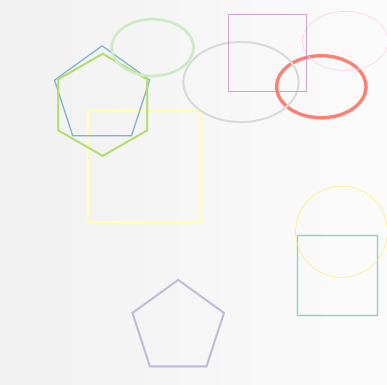[{"shape": "square", "thickness": 1, "radius": 0.52, "center": [0.87, 0.286]}, {"shape": "square", "thickness": 1.5, "radius": 0.72, "center": [0.372, 0.567]}, {"shape": "pentagon", "thickness": 1.5, "radius": 0.62, "center": [0.46, 0.149]}, {"shape": "oval", "thickness": 2.5, "radius": 0.58, "center": [0.829, 0.775]}, {"shape": "pentagon", "thickness": 1, "radius": 0.65, "center": [0.264, 0.752]}, {"shape": "hexagon", "thickness": 1.5, "radius": 0.66, "center": [0.265, 0.728]}, {"shape": "oval", "thickness": 0.5, "radius": 0.55, "center": [0.891, 0.893]}, {"shape": "oval", "thickness": 1.5, "radius": 0.74, "center": [0.622, 0.787]}, {"shape": "square", "thickness": 0.5, "radius": 0.5, "center": [0.689, 0.864]}, {"shape": "oval", "thickness": 2, "radius": 0.53, "center": [0.394, 0.876]}, {"shape": "circle", "thickness": 0.5, "radius": 0.59, "center": [0.881, 0.398]}]